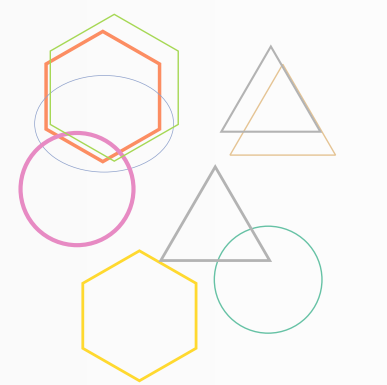[{"shape": "circle", "thickness": 1, "radius": 0.69, "center": [0.692, 0.274]}, {"shape": "hexagon", "thickness": 2.5, "radius": 0.85, "center": [0.265, 0.749]}, {"shape": "oval", "thickness": 0.5, "radius": 0.9, "center": [0.269, 0.678]}, {"shape": "circle", "thickness": 3, "radius": 0.73, "center": [0.199, 0.509]}, {"shape": "hexagon", "thickness": 1, "radius": 0.95, "center": [0.295, 0.772]}, {"shape": "hexagon", "thickness": 2, "radius": 0.84, "center": [0.36, 0.18]}, {"shape": "triangle", "thickness": 1, "radius": 0.79, "center": [0.73, 0.676]}, {"shape": "triangle", "thickness": 2, "radius": 0.81, "center": [0.555, 0.404]}, {"shape": "triangle", "thickness": 1.5, "radius": 0.74, "center": [0.699, 0.732]}]